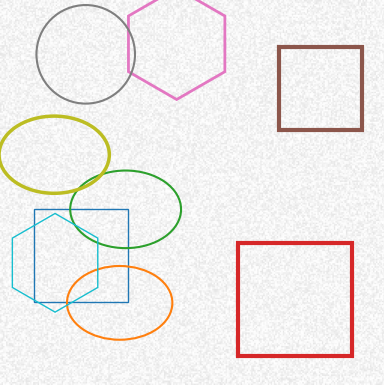[{"shape": "square", "thickness": 1, "radius": 0.61, "center": [0.211, 0.337]}, {"shape": "oval", "thickness": 1.5, "radius": 0.68, "center": [0.311, 0.213]}, {"shape": "oval", "thickness": 1.5, "radius": 0.72, "center": [0.326, 0.456]}, {"shape": "square", "thickness": 3, "radius": 0.74, "center": [0.767, 0.221]}, {"shape": "square", "thickness": 3, "radius": 0.54, "center": [0.832, 0.77]}, {"shape": "hexagon", "thickness": 2, "radius": 0.72, "center": [0.459, 0.886]}, {"shape": "circle", "thickness": 1.5, "radius": 0.64, "center": [0.223, 0.859]}, {"shape": "oval", "thickness": 2.5, "radius": 0.72, "center": [0.141, 0.598]}, {"shape": "hexagon", "thickness": 1, "radius": 0.64, "center": [0.143, 0.317]}]